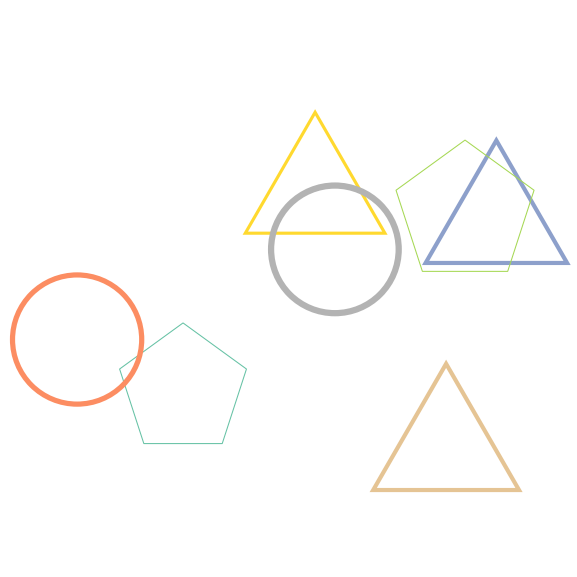[{"shape": "pentagon", "thickness": 0.5, "radius": 0.58, "center": [0.317, 0.324]}, {"shape": "circle", "thickness": 2.5, "radius": 0.56, "center": [0.134, 0.411]}, {"shape": "triangle", "thickness": 2, "radius": 0.71, "center": [0.859, 0.615]}, {"shape": "pentagon", "thickness": 0.5, "radius": 0.63, "center": [0.805, 0.631]}, {"shape": "triangle", "thickness": 1.5, "radius": 0.7, "center": [0.546, 0.665]}, {"shape": "triangle", "thickness": 2, "radius": 0.73, "center": [0.772, 0.223]}, {"shape": "circle", "thickness": 3, "radius": 0.55, "center": [0.58, 0.567]}]